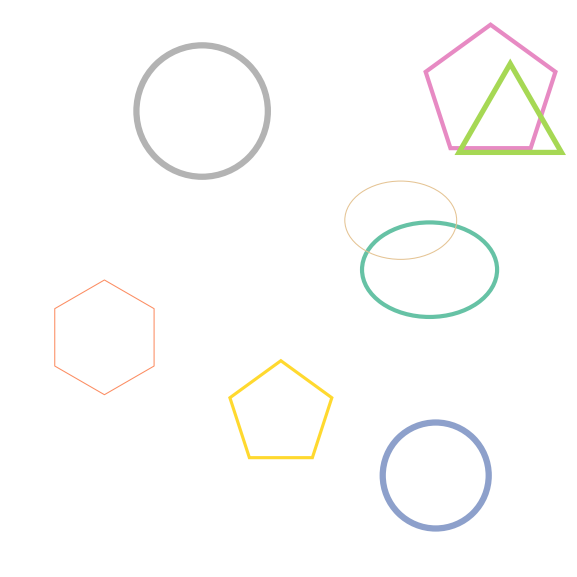[{"shape": "oval", "thickness": 2, "radius": 0.58, "center": [0.744, 0.532]}, {"shape": "hexagon", "thickness": 0.5, "radius": 0.5, "center": [0.181, 0.415]}, {"shape": "circle", "thickness": 3, "radius": 0.46, "center": [0.754, 0.176]}, {"shape": "pentagon", "thickness": 2, "radius": 0.59, "center": [0.849, 0.838]}, {"shape": "triangle", "thickness": 2.5, "radius": 0.51, "center": [0.884, 0.786]}, {"shape": "pentagon", "thickness": 1.5, "radius": 0.46, "center": [0.486, 0.282]}, {"shape": "oval", "thickness": 0.5, "radius": 0.48, "center": [0.694, 0.618]}, {"shape": "circle", "thickness": 3, "radius": 0.57, "center": [0.35, 0.807]}]